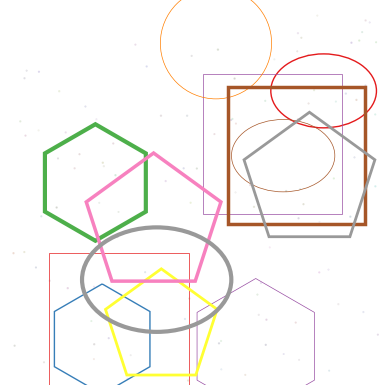[{"shape": "square", "thickness": 0.5, "radius": 0.91, "center": [0.309, 0.161]}, {"shape": "oval", "thickness": 1, "radius": 0.69, "center": [0.841, 0.764]}, {"shape": "hexagon", "thickness": 1, "radius": 0.72, "center": [0.265, 0.119]}, {"shape": "hexagon", "thickness": 3, "radius": 0.76, "center": [0.248, 0.526]}, {"shape": "square", "thickness": 0.5, "radius": 0.91, "center": [0.708, 0.625]}, {"shape": "hexagon", "thickness": 0.5, "radius": 0.88, "center": [0.664, 0.101]}, {"shape": "circle", "thickness": 0.5, "radius": 0.72, "center": [0.561, 0.888]}, {"shape": "pentagon", "thickness": 2, "radius": 0.76, "center": [0.419, 0.149]}, {"shape": "oval", "thickness": 0.5, "radius": 0.67, "center": [0.735, 0.596]}, {"shape": "square", "thickness": 2.5, "radius": 0.89, "center": [0.771, 0.596]}, {"shape": "pentagon", "thickness": 2.5, "radius": 0.92, "center": [0.399, 0.419]}, {"shape": "oval", "thickness": 3, "radius": 0.97, "center": [0.407, 0.274]}, {"shape": "pentagon", "thickness": 2, "radius": 0.89, "center": [0.804, 0.53]}]